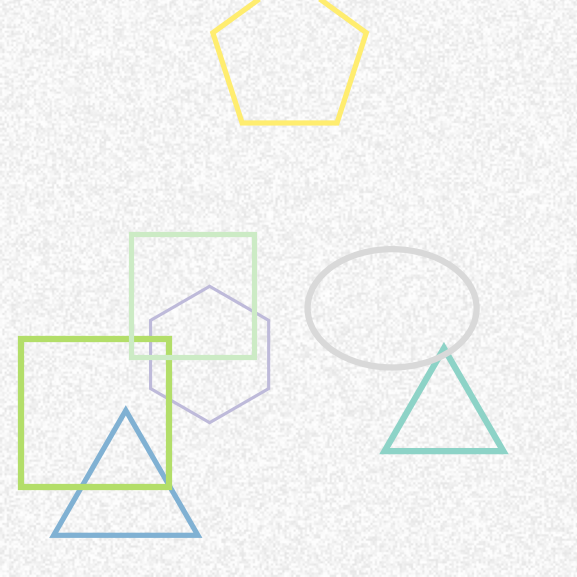[{"shape": "triangle", "thickness": 3, "radius": 0.59, "center": [0.769, 0.277]}, {"shape": "hexagon", "thickness": 1.5, "radius": 0.59, "center": [0.363, 0.385]}, {"shape": "triangle", "thickness": 2.5, "radius": 0.72, "center": [0.218, 0.144]}, {"shape": "square", "thickness": 3, "radius": 0.64, "center": [0.164, 0.284]}, {"shape": "oval", "thickness": 3, "radius": 0.73, "center": [0.679, 0.465]}, {"shape": "square", "thickness": 2.5, "radius": 0.53, "center": [0.333, 0.487]}, {"shape": "pentagon", "thickness": 2.5, "radius": 0.7, "center": [0.501, 0.899]}]